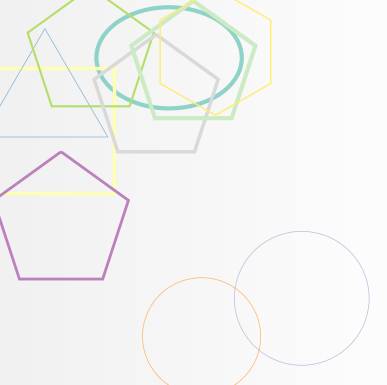[{"shape": "oval", "thickness": 3, "radius": 0.94, "center": [0.436, 0.85]}, {"shape": "square", "thickness": 2.5, "radius": 0.81, "center": [0.132, 0.661]}, {"shape": "circle", "thickness": 0.5, "radius": 0.87, "center": [0.779, 0.225]}, {"shape": "triangle", "thickness": 0.5, "radius": 0.94, "center": [0.116, 0.738]}, {"shape": "circle", "thickness": 0.5, "radius": 0.76, "center": [0.52, 0.126]}, {"shape": "pentagon", "thickness": 1.5, "radius": 0.85, "center": [0.234, 0.862]}, {"shape": "pentagon", "thickness": 2.5, "radius": 0.84, "center": [0.403, 0.742]}, {"shape": "pentagon", "thickness": 2, "radius": 0.91, "center": [0.158, 0.423]}, {"shape": "pentagon", "thickness": 3, "radius": 0.84, "center": [0.499, 0.829]}, {"shape": "hexagon", "thickness": 1, "radius": 0.82, "center": [0.556, 0.866]}]